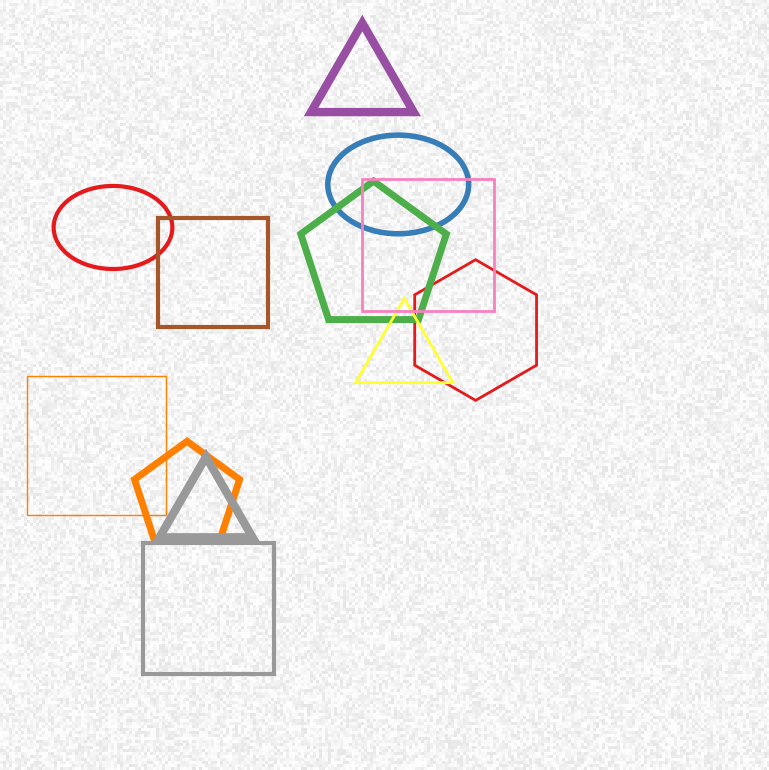[{"shape": "oval", "thickness": 1.5, "radius": 0.39, "center": [0.147, 0.705]}, {"shape": "hexagon", "thickness": 1, "radius": 0.46, "center": [0.618, 0.571]}, {"shape": "oval", "thickness": 2, "radius": 0.46, "center": [0.517, 0.76]}, {"shape": "pentagon", "thickness": 2.5, "radius": 0.5, "center": [0.485, 0.665]}, {"shape": "triangle", "thickness": 3, "radius": 0.39, "center": [0.471, 0.893]}, {"shape": "pentagon", "thickness": 2.5, "radius": 0.36, "center": [0.243, 0.355]}, {"shape": "square", "thickness": 0.5, "radius": 0.45, "center": [0.125, 0.422]}, {"shape": "triangle", "thickness": 1, "radius": 0.36, "center": [0.525, 0.539]}, {"shape": "square", "thickness": 1.5, "radius": 0.36, "center": [0.277, 0.646]}, {"shape": "square", "thickness": 1, "radius": 0.43, "center": [0.555, 0.682]}, {"shape": "triangle", "thickness": 3, "radius": 0.35, "center": [0.268, 0.337]}, {"shape": "square", "thickness": 1.5, "radius": 0.43, "center": [0.271, 0.21]}]